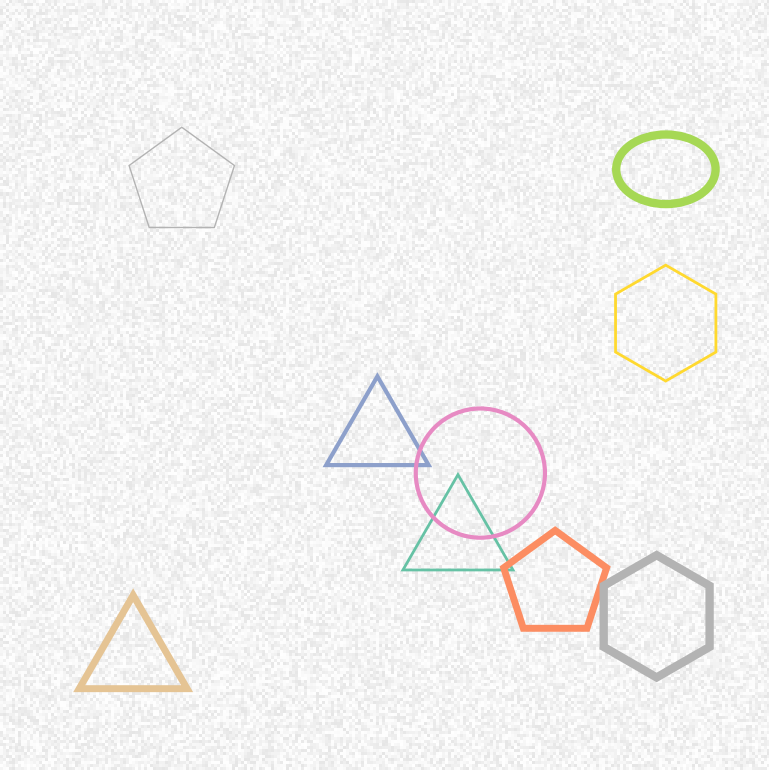[{"shape": "triangle", "thickness": 1, "radius": 0.41, "center": [0.595, 0.301]}, {"shape": "pentagon", "thickness": 2.5, "radius": 0.35, "center": [0.721, 0.241]}, {"shape": "triangle", "thickness": 1.5, "radius": 0.38, "center": [0.49, 0.434]}, {"shape": "circle", "thickness": 1.5, "radius": 0.42, "center": [0.624, 0.386]}, {"shape": "oval", "thickness": 3, "radius": 0.32, "center": [0.865, 0.78]}, {"shape": "hexagon", "thickness": 1, "radius": 0.38, "center": [0.865, 0.58]}, {"shape": "triangle", "thickness": 2.5, "radius": 0.4, "center": [0.173, 0.146]}, {"shape": "hexagon", "thickness": 3, "radius": 0.4, "center": [0.853, 0.2]}, {"shape": "pentagon", "thickness": 0.5, "radius": 0.36, "center": [0.236, 0.763]}]